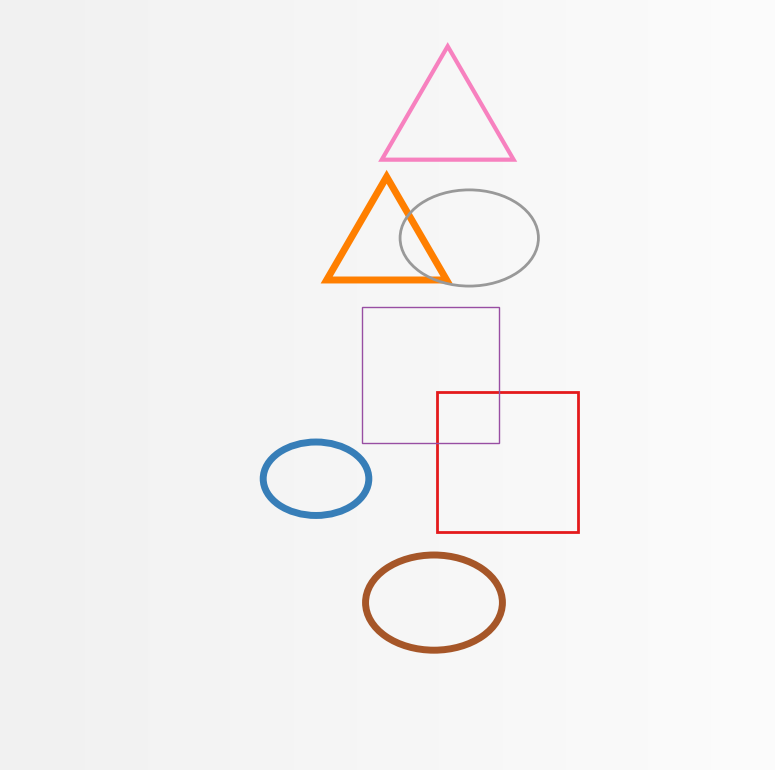[{"shape": "square", "thickness": 1, "radius": 0.45, "center": [0.654, 0.401]}, {"shape": "oval", "thickness": 2.5, "radius": 0.34, "center": [0.408, 0.378]}, {"shape": "square", "thickness": 0.5, "radius": 0.44, "center": [0.555, 0.513]}, {"shape": "triangle", "thickness": 2.5, "radius": 0.45, "center": [0.499, 0.681]}, {"shape": "oval", "thickness": 2.5, "radius": 0.44, "center": [0.56, 0.217]}, {"shape": "triangle", "thickness": 1.5, "radius": 0.49, "center": [0.578, 0.842]}, {"shape": "oval", "thickness": 1, "radius": 0.45, "center": [0.605, 0.691]}]